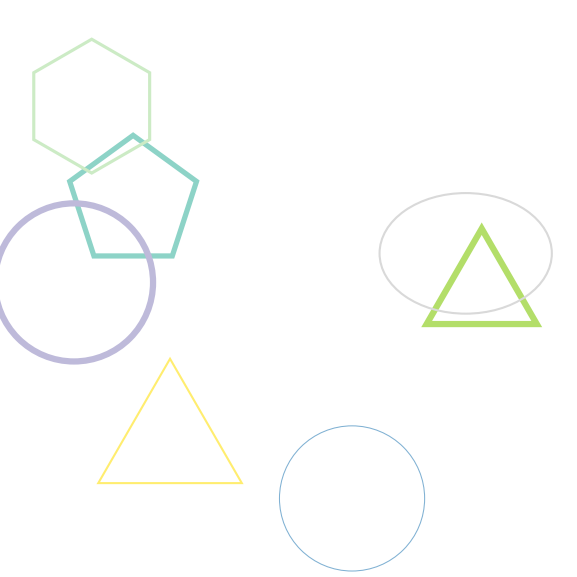[{"shape": "pentagon", "thickness": 2.5, "radius": 0.58, "center": [0.23, 0.649]}, {"shape": "circle", "thickness": 3, "radius": 0.68, "center": [0.128, 0.51]}, {"shape": "circle", "thickness": 0.5, "radius": 0.63, "center": [0.61, 0.136]}, {"shape": "triangle", "thickness": 3, "radius": 0.55, "center": [0.834, 0.493]}, {"shape": "oval", "thickness": 1, "radius": 0.75, "center": [0.806, 0.56]}, {"shape": "hexagon", "thickness": 1.5, "radius": 0.58, "center": [0.159, 0.815]}, {"shape": "triangle", "thickness": 1, "radius": 0.72, "center": [0.294, 0.234]}]